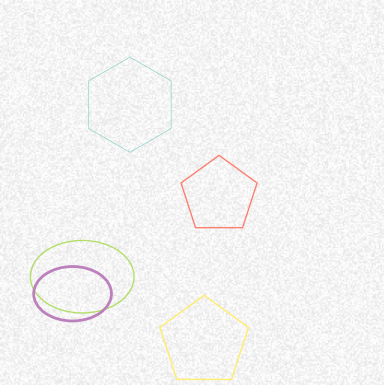[{"shape": "hexagon", "thickness": 0.5, "radius": 0.62, "center": [0.337, 0.728]}, {"shape": "pentagon", "thickness": 1, "radius": 0.52, "center": [0.569, 0.493]}, {"shape": "oval", "thickness": 1, "radius": 0.67, "center": [0.214, 0.281]}, {"shape": "oval", "thickness": 2, "radius": 0.5, "center": [0.188, 0.237]}, {"shape": "pentagon", "thickness": 1, "radius": 0.6, "center": [0.53, 0.112]}]